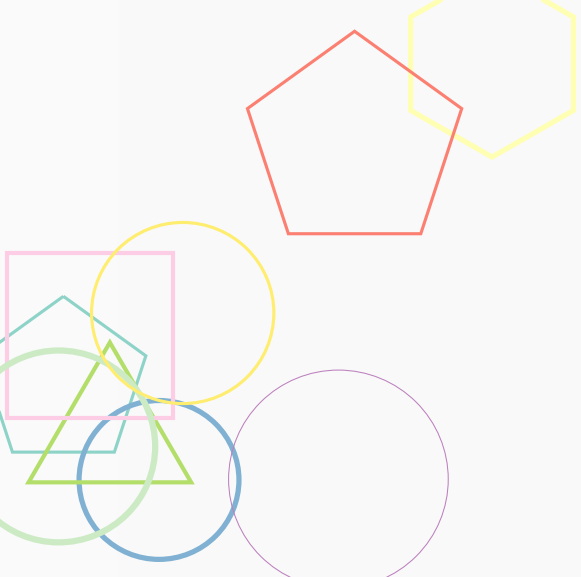[{"shape": "pentagon", "thickness": 1.5, "radius": 0.75, "center": [0.109, 0.337]}, {"shape": "hexagon", "thickness": 2.5, "radius": 0.81, "center": [0.847, 0.889]}, {"shape": "pentagon", "thickness": 1.5, "radius": 0.97, "center": [0.61, 0.751]}, {"shape": "circle", "thickness": 2.5, "radius": 0.69, "center": [0.274, 0.168]}, {"shape": "triangle", "thickness": 2, "radius": 0.81, "center": [0.189, 0.245]}, {"shape": "square", "thickness": 2, "radius": 0.71, "center": [0.155, 0.418]}, {"shape": "circle", "thickness": 0.5, "radius": 0.94, "center": [0.582, 0.169]}, {"shape": "circle", "thickness": 3, "radius": 0.83, "center": [0.101, 0.226]}, {"shape": "circle", "thickness": 1.5, "radius": 0.78, "center": [0.314, 0.457]}]